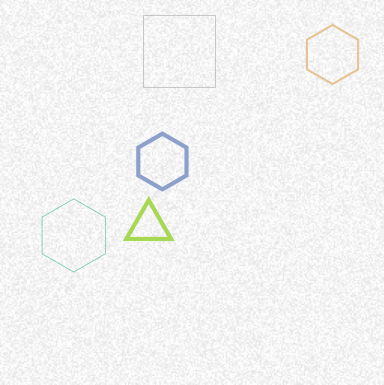[{"shape": "hexagon", "thickness": 0.5, "radius": 0.48, "center": [0.192, 0.388]}, {"shape": "hexagon", "thickness": 3, "radius": 0.36, "center": [0.422, 0.58]}, {"shape": "triangle", "thickness": 3, "radius": 0.34, "center": [0.386, 0.413]}, {"shape": "hexagon", "thickness": 1.5, "radius": 0.38, "center": [0.864, 0.858]}, {"shape": "square", "thickness": 0.5, "radius": 0.47, "center": [0.466, 0.868]}]